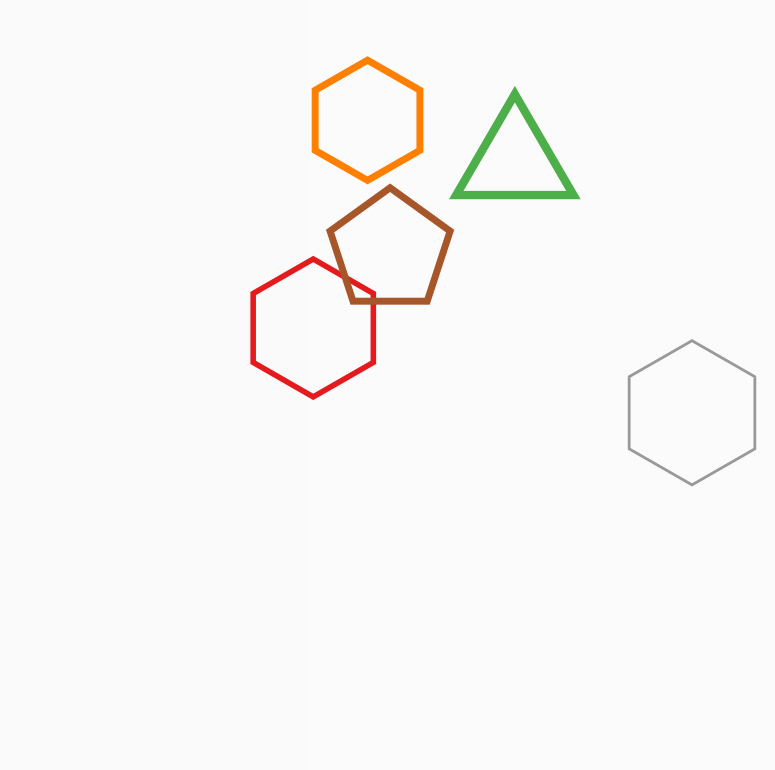[{"shape": "hexagon", "thickness": 2, "radius": 0.45, "center": [0.404, 0.574]}, {"shape": "triangle", "thickness": 3, "radius": 0.44, "center": [0.664, 0.79]}, {"shape": "hexagon", "thickness": 2.5, "radius": 0.39, "center": [0.474, 0.844]}, {"shape": "pentagon", "thickness": 2.5, "radius": 0.41, "center": [0.503, 0.675]}, {"shape": "hexagon", "thickness": 1, "radius": 0.47, "center": [0.893, 0.464]}]